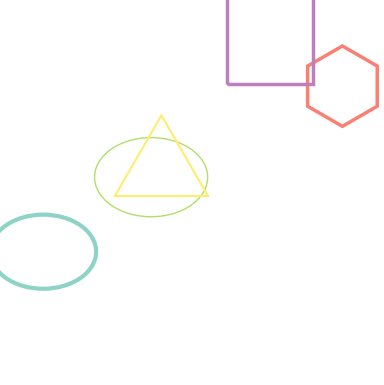[{"shape": "oval", "thickness": 3, "radius": 0.69, "center": [0.112, 0.346]}, {"shape": "hexagon", "thickness": 2.5, "radius": 0.52, "center": [0.889, 0.776]}, {"shape": "oval", "thickness": 1, "radius": 0.73, "center": [0.392, 0.54]}, {"shape": "square", "thickness": 2.5, "radius": 0.56, "center": [0.701, 0.893]}, {"shape": "triangle", "thickness": 1.5, "radius": 0.7, "center": [0.419, 0.561]}]